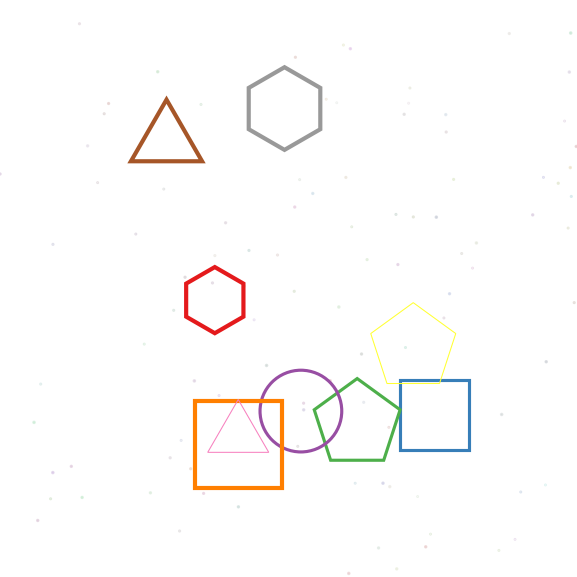[{"shape": "hexagon", "thickness": 2, "radius": 0.29, "center": [0.372, 0.479]}, {"shape": "square", "thickness": 1.5, "radius": 0.3, "center": [0.753, 0.281]}, {"shape": "pentagon", "thickness": 1.5, "radius": 0.39, "center": [0.618, 0.265]}, {"shape": "circle", "thickness": 1.5, "radius": 0.35, "center": [0.521, 0.287]}, {"shape": "square", "thickness": 2, "radius": 0.37, "center": [0.413, 0.229]}, {"shape": "pentagon", "thickness": 0.5, "radius": 0.39, "center": [0.716, 0.398]}, {"shape": "triangle", "thickness": 2, "radius": 0.36, "center": [0.288, 0.755]}, {"shape": "triangle", "thickness": 0.5, "radius": 0.31, "center": [0.413, 0.246]}, {"shape": "hexagon", "thickness": 2, "radius": 0.36, "center": [0.493, 0.811]}]